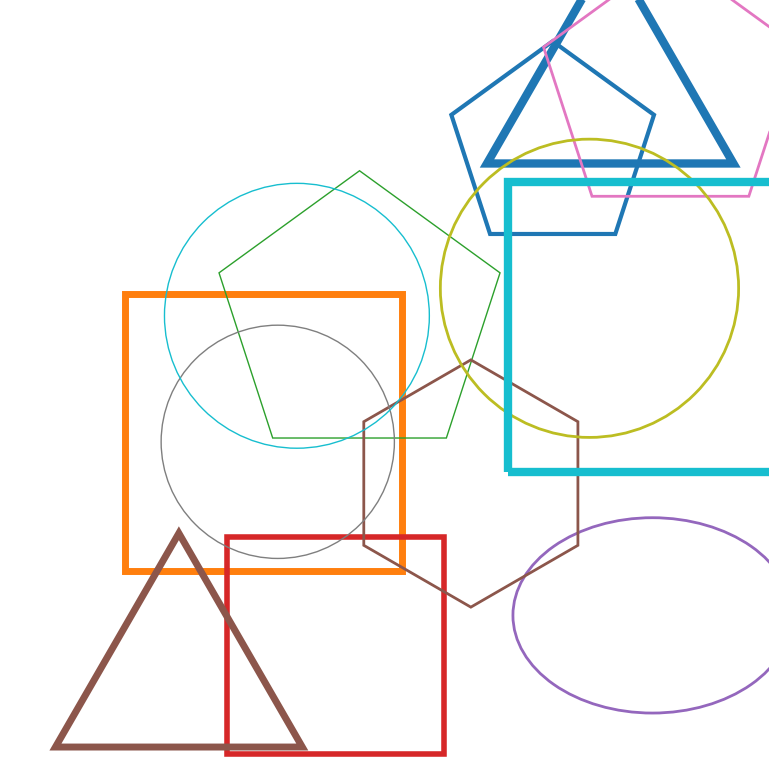[{"shape": "pentagon", "thickness": 1.5, "radius": 0.69, "center": [0.718, 0.808]}, {"shape": "triangle", "thickness": 3, "radius": 0.92, "center": [0.792, 0.88]}, {"shape": "square", "thickness": 2.5, "radius": 0.9, "center": [0.342, 0.438]}, {"shape": "pentagon", "thickness": 0.5, "radius": 0.96, "center": [0.467, 0.586]}, {"shape": "square", "thickness": 2, "radius": 0.71, "center": [0.436, 0.162]}, {"shape": "oval", "thickness": 1, "radius": 0.91, "center": [0.847, 0.201]}, {"shape": "triangle", "thickness": 2.5, "radius": 0.93, "center": [0.232, 0.122]}, {"shape": "hexagon", "thickness": 1, "radius": 0.8, "center": [0.611, 0.372]}, {"shape": "pentagon", "thickness": 1, "radius": 0.87, "center": [0.871, 0.885]}, {"shape": "circle", "thickness": 0.5, "radius": 0.76, "center": [0.361, 0.426]}, {"shape": "circle", "thickness": 1, "radius": 0.97, "center": [0.766, 0.626]}, {"shape": "circle", "thickness": 0.5, "radius": 0.86, "center": [0.386, 0.59]}, {"shape": "square", "thickness": 3, "radius": 0.94, "center": [0.848, 0.575]}]